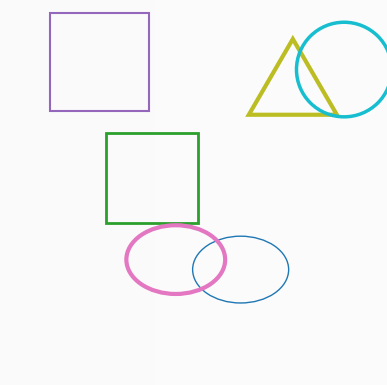[{"shape": "oval", "thickness": 1, "radius": 0.62, "center": [0.621, 0.3]}, {"shape": "square", "thickness": 2, "radius": 0.59, "center": [0.392, 0.538]}, {"shape": "square", "thickness": 1.5, "radius": 0.64, "center": [0.257, 0.838]}, {"shape": "oval", "thickness": 3, "radius": 0.64, "center": [0.454, 0.326]}, {"shape": "triangle", "thickness": 3, "radius": 0.66, "center": [0.756, 0.768]}, {"shape": "circle", "thickness": 2.5, "radius": 0.61, "center": [0.888, 0.819]}]